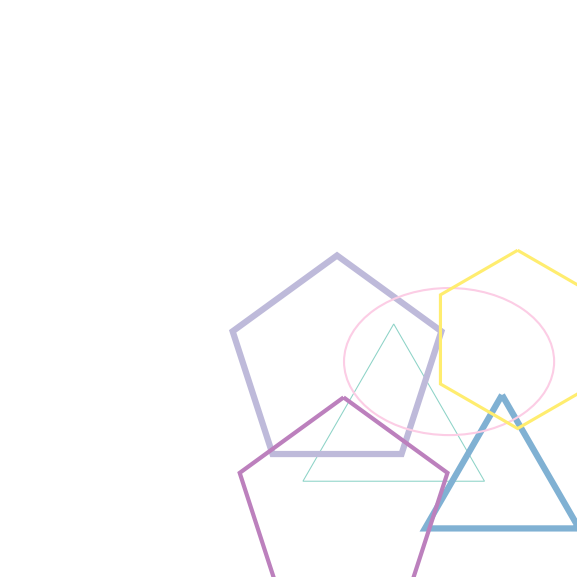[{"shape": "triangle", "thickness": 0.5, "radius": 0.91, "center": [0.682, 0.257]}, {"shape": "pentagon", "thickness": 3, "radius": 0.95, "center": [0.584, 0.367]}, {"shape": "triangle", "thickness": 3, "radius": 0.77, "center": [0.869, 0.161]}, {"shape": "oval", "thickness": 1, "radius": 0.91, "center": [0.778, 0.373]}, {"shape": "pentagon", "thickness": 2, "radius": 0.95, "center": [0.595, 0.122]}, {"shape": "hexagon", "thickness": 1.5, "radius": 0.77, "center": [0.896, 0.411]}]